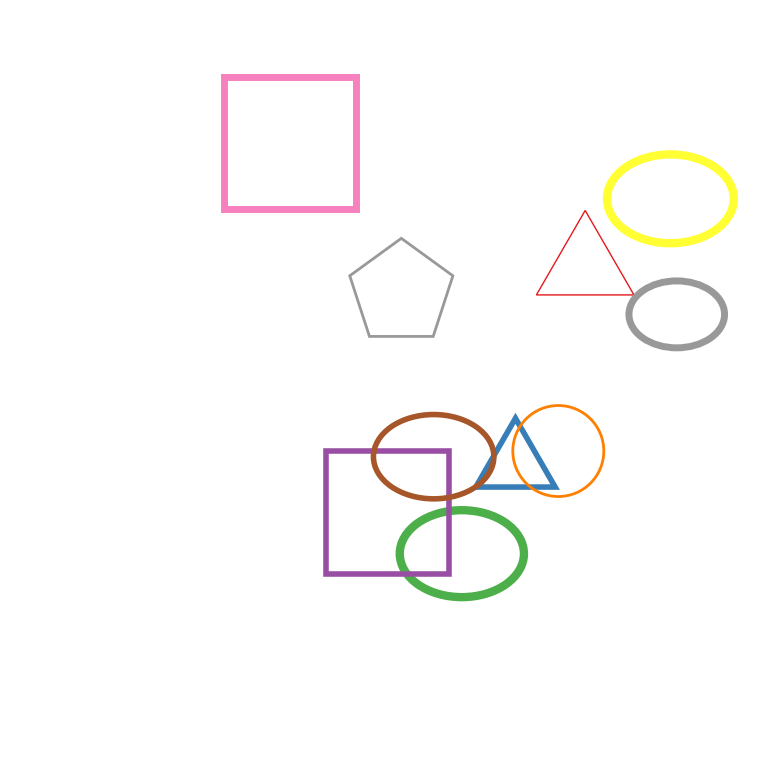[{"shape": "triangle", "thickness": 0.5, "radius": 0.37, "center": [0.76, 0.654]}, {"shape": "triangle", "thickness": 2, "radius": 0.3, "center": [0.669, 0.397]}, {"shape": "oval", "thickness": 3, "radius": 0.4, "center": [0.6, 0.281]}, {"shape": "square", "thickness": 2, "radius": 0.4, "center": [0.504, 0.334]}, {"shape": "circle", "thickness": 1, "radius": 0.3, "center": [0.725, 0.414]}, {"shape": "oval", "thickness": 3, "radius": 0.41, "center": [0.871, 0.742]}, {"shape": "oval", "thickness": 2, "radius": 0.39, "center": [0.563, 0.407]}, {"shape": "square", "thickness": 2.5, "radius": 0.43, "center": [0.377, 0.814]}, {"shape": "oval", "thickness": 2.5, "radius": 0.31, "center": [0.879, 0.592]}, {"shape": "pentagon", "thickness": 1, "radius": 0.35, "center": [0.521, 0.62]}]